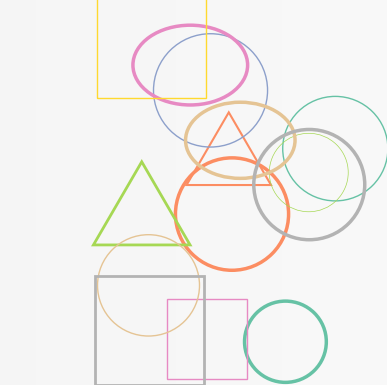[{"shape": "circle", "thickness": 2.5, "radius": 0.53, "center": [0.737, 0.112]}, {"shape": "circle", "thickness": 1, "radius": 0.68, "center": [0.865, 0.614]}, {"shape": "triangle", "thickness": 1.5, "radius": 0.63, "center": [0.59, 0.582]}, {"shape": "circle", "thickness": 2.5, "radius": 0.73, "center": [0.599, 0.444]}, {"shape": "circle", "thickness": 1, "radius": 0.74, "center": [0.543, 0.765]}, {"shape": "oval", "thickness": 2.5, "radius": 0.74, "center": [0.491, 0.831]}, {"shape": "square", "thickness": 1, "radius": 0.52, "center": [0.534, 0.12]}, {"shape": "circle", "thickness": 0.5, "radius": 0.51, "center": [0.797, 0.552]}, {"shape": "triangle", "thickness": 2, "radius": 0.72, "center": [0.366, 0.436]}, {"shape": "square", "thickness": 1, "radius": 0.7, "center": [0.392, 0.885]}, {"shape": "circle", "thickness": 1, "radius": 0.66, "center": [0.383, 0.259]}, {"shape": "oval", "thickness": 2.5, "radius": 0.71, "center": [0.62, 0.636]}, {"shape": "circle", "thickness": 2.5, "radius": 0.72, "center": [0.798, 0.521]}, {"shape": "square", "thickness": 2, "radius": 0.7, "center": [0.385, 0.141]}]